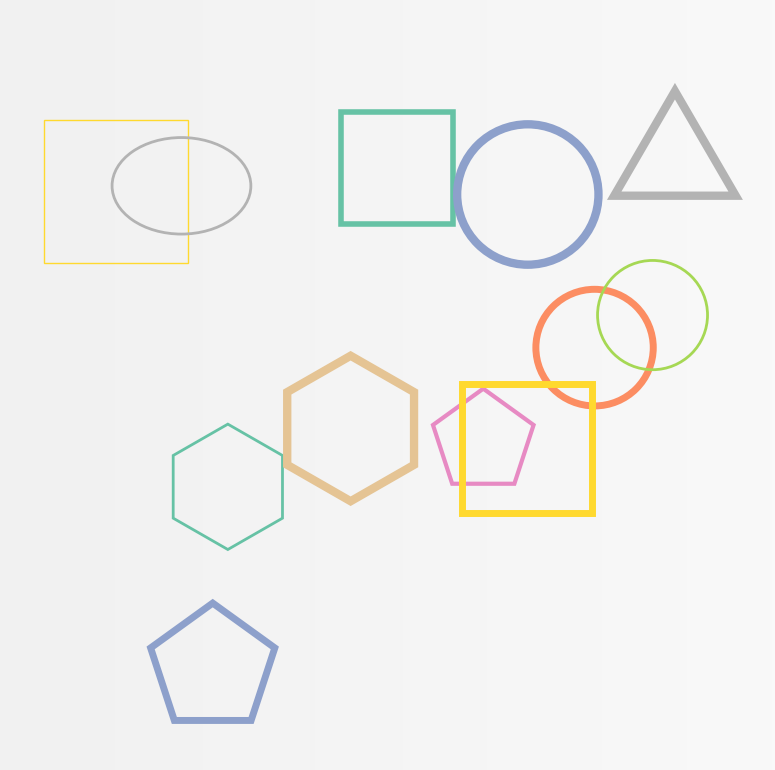[{"shape": "square", "thickness": 2, "radius": 0.36, "center": [0.512, 0.782]}, {"shape": "hexagon", "thickness": 1, "radius": 0.41, "center": [0.294, 0.368]}, {"shape": "circle", "thickness": 2.5, "radius": 0.38, "center": [0.767, 0.549]}, {"shape": "pentagon", "thickness": 2.5, "radius": 0.42, "center": [0.274, 0.133]}, {"shape": "circle", "thickness": 3, "radius": 0.46, "center": [0.681, 0.747]}, {"shape": "pentagon", "thickness": 1.5, "radius": 0.34, "center": [0.624, 0.427]}, {"shape": "circle", "thickness": 1, "radius": 0.35, "center": [0.842, 0.591]}, {"shape": "square", "thickness": 0.5, "radius": 0.46, "center": [0.15, 0.752]}, {"shape": "square", "thickness": 2.5, "radius": 0.42, "center": [0.68, 0.417]}, {"shape": "hexagon", "thickness": 3, "radius": 0.47, "center": [0.452, 0.444]}, {"shape": "triangle", "thickness": 3, "radius": 0.45, "center": [0.871, 0.791]}, {"shape": "oval", "thickness": 1, "radius": 0.45, "center": [0.234, 0.759]}]